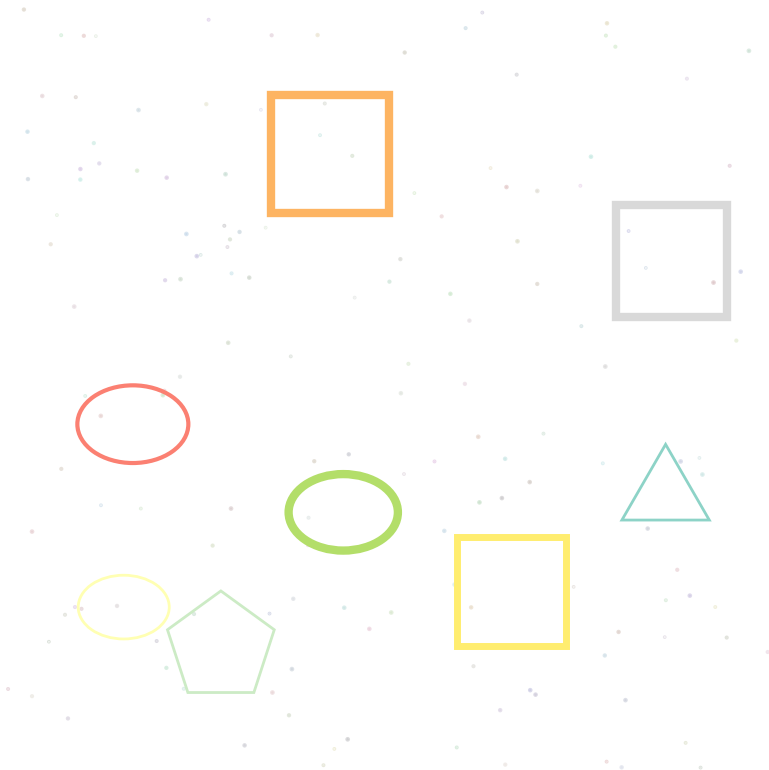[{"shape": "triangle", "thickness": 1, "radius": 0.33, "center": [0.864, 0.357]}, {"shape": "oval", "thickness": 1, "radius": 0.3, "center": [0.161, 0.212]}, {"shape": "oval", "thickness": 1.5, "radius": 0.36, "center": [0.173, 0.449]}, {"shape": "square", "thickness": 3, "radius": 0.38, "center": [0.429, 0.8]}, {"shape": "oval", "thickness": 3, "radius": 0.35, "center": [0.446, 0.335]}, {"shape": "square", "thickness": 3, "radius": 0.36, "center": [0.872, 0.661]}, {"shape": "pentagon", "thickness": 1, "radius": 0.36, "center": [0.287, 0.16]}, {"shape": "square", "thickness": 2.5, "radius": 0.35, "center": [0.664, 0.232]}]